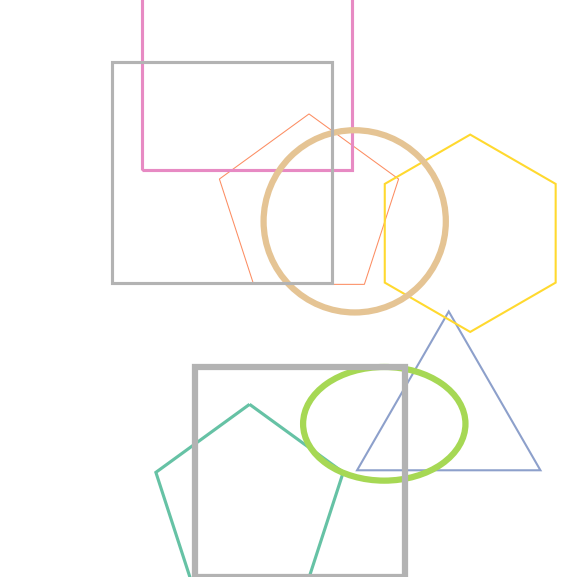[{"shape": "pentagon", "thickness": 1.5, "radius": 0.85, "center": [0.432, 0.128]}, {"shape": "pentagon", "thickness": 0.5, "radius": 0.82, "center": [0.535, 0.639]}, {"shape": "triangle", "thickness": 1, "radius": 0.92, "center": [0.777, 0.276]}, {"shape": "square", "thickness": 1.5, "radius": 0.91, "center": [0.428, 0.887]}, {"shape": "oval", "thickness": 3, "radius": 0.7, "center": [0.665, 0.265]}, {"shape": "hexagon", "thickness": 1, "radius": 0.85, "center": [0.814, 0.595]}, {"shape": "circle", "thickness": 3, "radius": 0.79, "center": [0.614, 0.616]}, {"shape": "square", "thickness": 3, "radius": 0.91, "center": [0.519, 0.181]}, {"shape": "square", "thickness": 1.5, "radius": 0.95, "center": [0.385, 0.7]}]